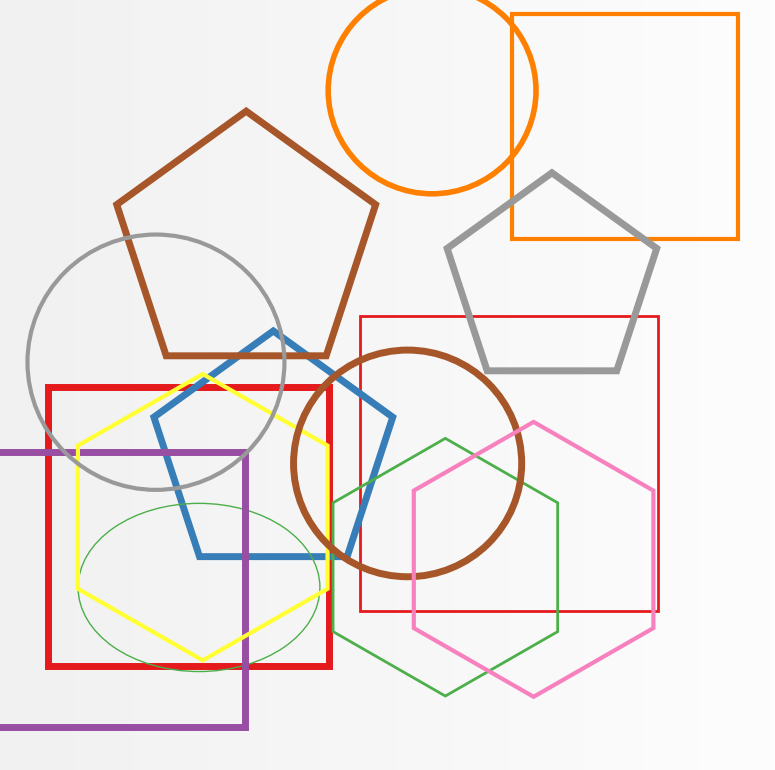[{"shape": "square", "thickness": 2.5, "radius": 0.91, "center": [0.243, 0.316]}, {"shape": "square", "thickness": 1, "radius": 0.96, "center": [0.657, 0.398]}, {"shape": "pentagon", "thickness": 2.5, "radius": 0.81, "center": [0.353, 0.408]}, {"shape": "hexagon", "thickness": 1, "radius": 0.84, "center": [0.575, 0.263]}, {"shape": "oval", "thickness": 0.5, "radius": 0.78, "center": [0.257, 0.237]}, {"shape": "square", "thickness": 2.5, "radius": 0.89, "center": [0.137, 0.234]}, {"shape": "square", "thickness": 1.5, "radius": 0.73, "center": [0.807, 0.836]}, {"shape": "circle", "thickness": 2, "radius": 0.67, "center": [0.558, 0.882]}, {"shape": "hexagon", "thickness": 1.5, "radius": 0.93, "center": [0.262, 0.328]}, {"shape": "pentagon", "thickness": 2.5, "radius": 0.88, "center": [0.318, 0.68]}, {"shape": "circle", "thickness": 2.5, "radius": 0.74, "center": [0.526, 0.398]}, {"shape": "hexagon", "thickness": 1.5, "radius": 0.89, "center": [0.689, 0.274]}, {"shape": "circle", "thickness": 1.5, "radius": 0.83, "center": [0.201, 0.53]}, {"shape": "pentagon", "thickness": 2.5, "radius": 0.71, "center": [0.712, 0.633]}]